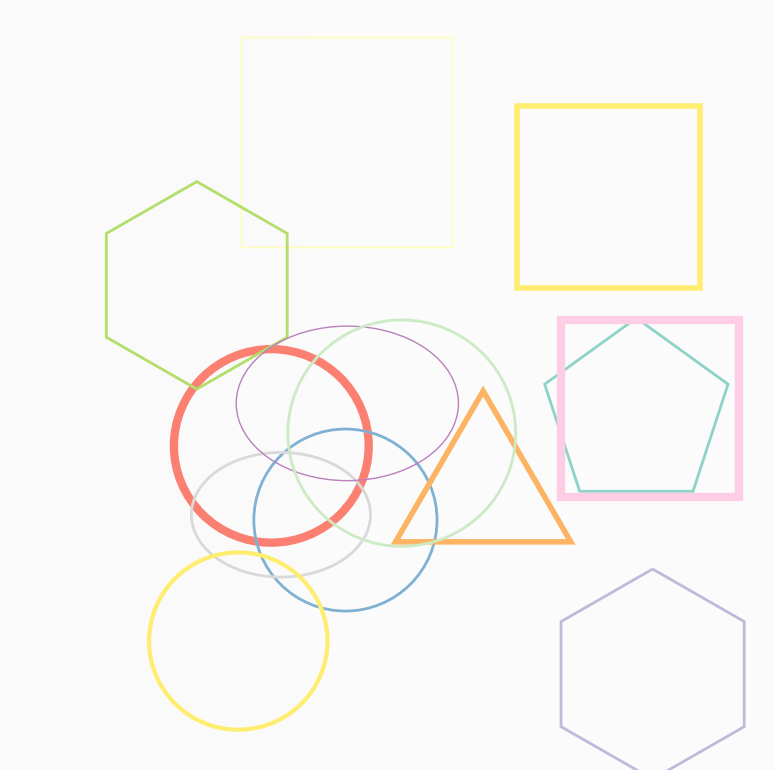[{"shape": "pentagon", "thickness": 1, "radius": 0.62, "center": [0.821, 0.463]}, {"shape": "square", "thickness": 0.5, "radius": 0.68, "center": [0.447, 0.815]}, {"shape": "hexagon", "thickness": 1, "radius": 0.68, "center": [0.842, 0.125]}, {"shape": "circle", "thickness": 3, "radius": 0.63, "center": [0.35, 0.421]}, {"shape": "circle", "thickness": 1, "radius": 0.59, "center": [0.446, 0.325]}, {"shape": "triangle", "thickness": 2, "radius": 0.65, "center": [0.623, 0.362]}, {"shape": "hexagon", "thickness": 1, "radius": 0.67, "center": [0.254, 0.629]}, {"shape": "square", "thickness": 3, "radius": 0.57, "center": [0.838, 0.47]}, {"shape": "oval", "thickness": 1, "radius": 0.58, "center": [0.363, 0.331]}, {"shape": "oval", "thickness": 0.5, "radius": 0.72, "center": [0.448, 0.476]}, {"shape": "circle", "thickness": 1, "radius": 0.74, "center": [0.518, 0.437]}, {"shape": "square", "thickness": 2, "radius": 0.59, "center": [0.785, 0.744]}, {"shape": "circle", "thickness": 1.5, "radius": 0.58, "center": [0.307, 0.167]}]